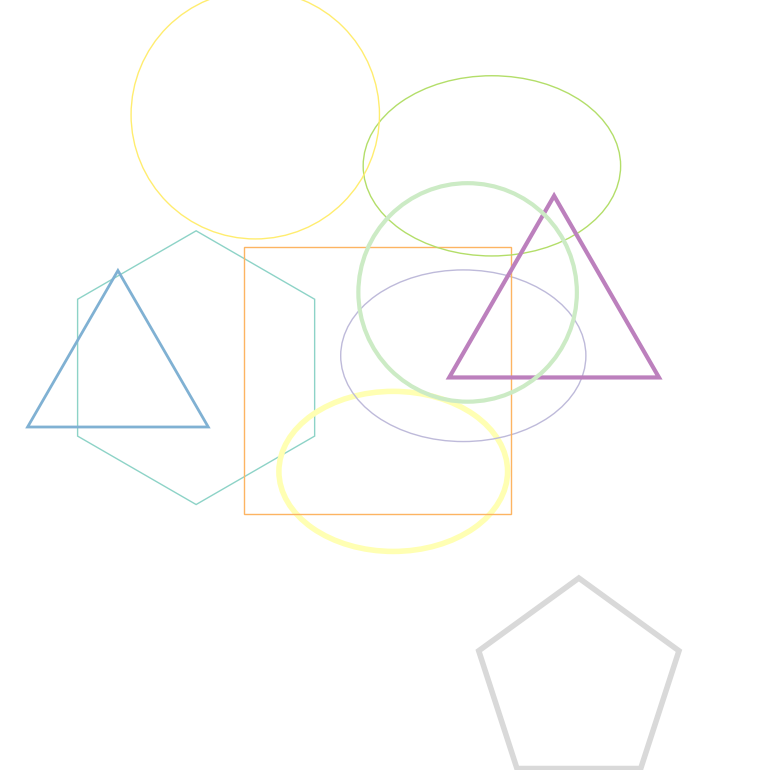[{"shape": "hexagon", "thickness": 0.5, "radius": 0.89, "center": [0.255, 0.523]}, {"shape": "oval", "thickness": 2, "radius": 0.74, "center": [0.511, 0.388]}, {"shape": "oval", "thickness": 0.5, "radius": 0.8, "center": [0.602, 0.538]}, {"shape": "triangle", "thickness": 1, "radius": 0.68, "center": [0.153, 0.513]}, {"shape": "square", "thickness": 0.5, "radius": 0.87, "center": [0.49, 0.506]}, {"shape": "oval", "thickness": 0.5, "radius": 0.84, "center": [0.639, 0.785]}, {"shape": "pentagon", "thickness": 2, "radius": 0.68, "center": [0.752, 0.113]}, {"shape": "triangle", "thickness": 1.5, "radius": 0.79, "center": [0.72, 0.588]}, {"shape": "circle", "thickness": 1.5, "radius": 0.71, "center": [0.607, 0.62]}, {"shape": "circle", "thickness": 0.5, "radius": 0.81, "center": [0.332, 0.851]}]